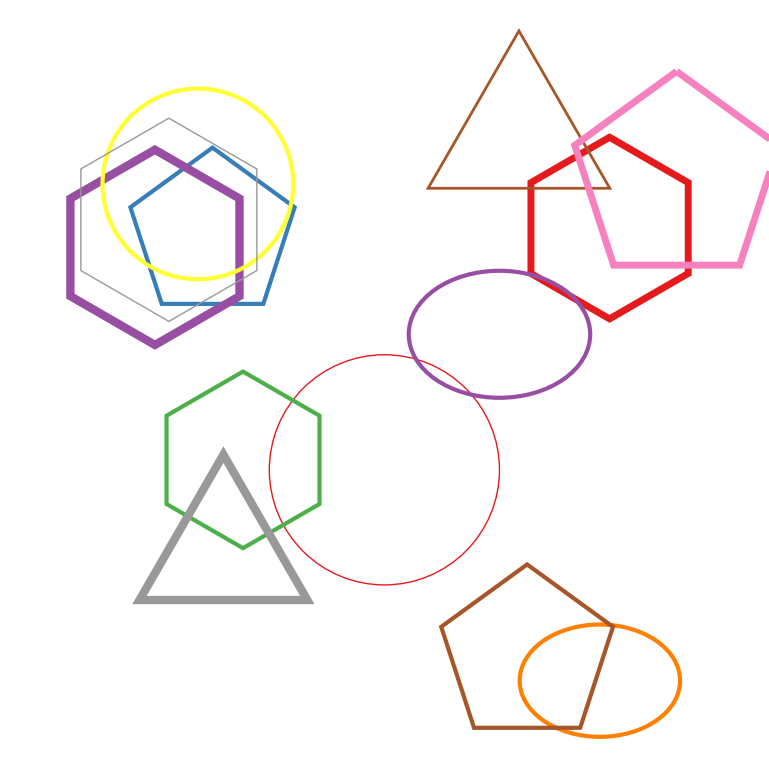[{"shape": "circle", "thickness": 0.5, "radius": 0.75, "center": [0.499, 0.39]}, {"shape": "hexagon", "thickness": 2.5, "radius": 0.59, "center": [0.792, 0.704]}, {"shape": "pentagon", "thickness": 1.5, "radius": 0.56, "center": [0.276, 0.696]}, {"shape": "hexagon", "thickness": 1.5, "radius": 0.57, "center": [0.316, 0.403]}, {"shape": "oval", "thickness": 1.5, "radius": 0.59, "center": [0.649, 0.566]}, {"shape": "hexagon", "thickness": 3, "radius": 0.63, "center": [0.201, 0.679]}, {"shape": "oval", "thickness": 1.5, "radius": 0.52, "center": [0.779, 0.116]}, {"shape": "circle", "thickness": 1.5, "radius": 0.62, "center": [0.257, 0.761]}, {"shape": "triangle", "thickness": 1, "radius": 0.68, "center": [0.674, 0.824]}, {"shape": "pentagon", "thickness": 1.5, "radius": 0.59, "center": [0.685, 0.15]}, {"shape": "pentagon", "thickness": 2.5, "radius": 0.7, "center": [0.879, 0.768]}, {"shape": "hexagon", "thickness": 0.5, "radius": 0.66, "center": [0.219, 0.715]}, {"shape": "triangle", "thickness": 3, "radius": 0.63, "center": [0.29, 0.284]}]